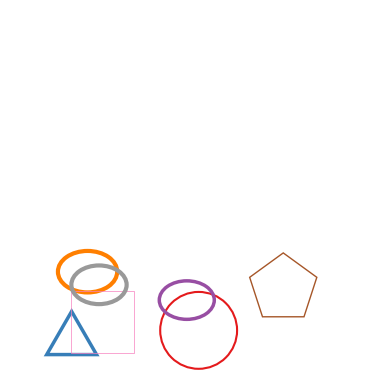[{"shape": "circle", "thickness": 1.5, "radius": 0.5, "center": [0.516, 0.142]}, {"shape": "triangle", "thickness": 2.5, "radius": 0.37, "center": [0.186, 0.116]}, {"shape": "oval", "thickness": 2.5, "radius": 0.36, "center": [0.485, 0.221]}, {"shape": "oval", "thickness": 3, "radius": 0.38, "center": [0.227, 0.294]}, {"shape": "pentagon", "thickness": 1, "radius": 0.46, "center": [0.736, 0.251]}, {"shape": "square", "thickness": 0.5, "radius": 0.41, "center": [0.266, 0.164]}, {"shape": "oval", "thickness": 3, "radius": 0.36, "center": [0.257, 0.26]}]